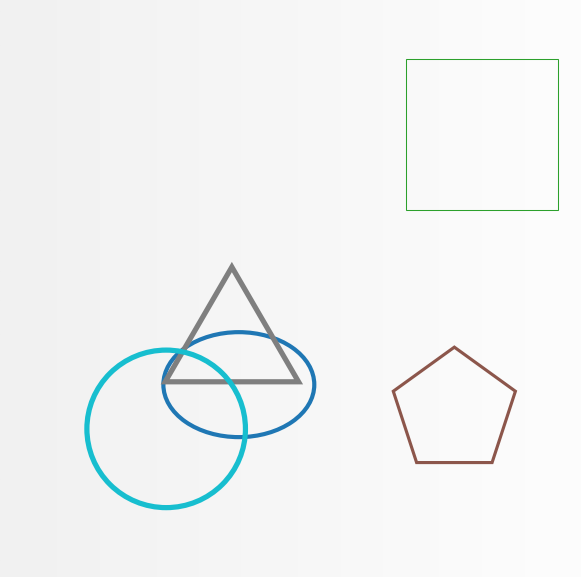[{"shape": "oval", "thickness": 2, "radius": 0.65, "center": [0.411, 0.333]}, {"shape": "square", "thickness": 0.5, "radius": 0.65, "center": [0.829, 0.766]}, {"shape": "pentagon", "thickness": 1.5, "radius": 0.55, "center": [0.782, 0.288]}, {"shape": "triangle", "thickness": 2.5, "radius": 0.66, "center": [0.399, 0.404]}, {"shape": "circle", "thickness": 2.5, "radius": 0.68, "center": [0.286, 0.257]}]